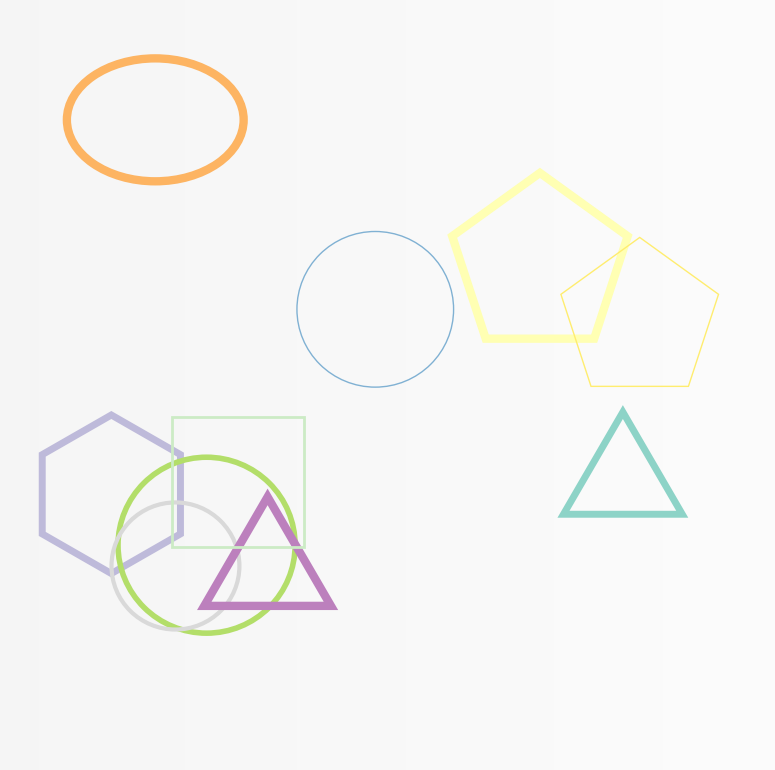[{"shape": "triangle", "thickness": 2.5, "radius": 0.44, "center": [0.804, 0.376]}, {"shape": "pentagon", "thickness": 3, "radius": 0.6, "center": [0.697, 0.656]}, {"shape": "hexagon", "thickness": 2.5, "radius": 0.51, "center": [0.144, 0.358]}, {"shape": "circle", "thickness": 0.5, "radius": 0.51, "center": [0.484, 0.598]}, {"shape": "oval", "thickness": 3, "radius": 0.57, "center": [0.2, 0.844]}, {"shape": "circle", "thickness": 2, "radius": 0.57, "center": [0.267, 0.292]}, {"shape": "circle", "thickness": 1.5, "radius": 0.41, "center": [0.226, 0.265]}, {"shape": "triangle", "thickness": 3, "radius": 0.47, "center": [0.345, 0.26]}, {"shape": "square", "thickness": 1, "radius": 0.42, "center": [0.307, 0.374]}, {"shape": "pentagon", "thickness": 0.5, "radius": 0.53, "center": [0.825, 0.585]}]